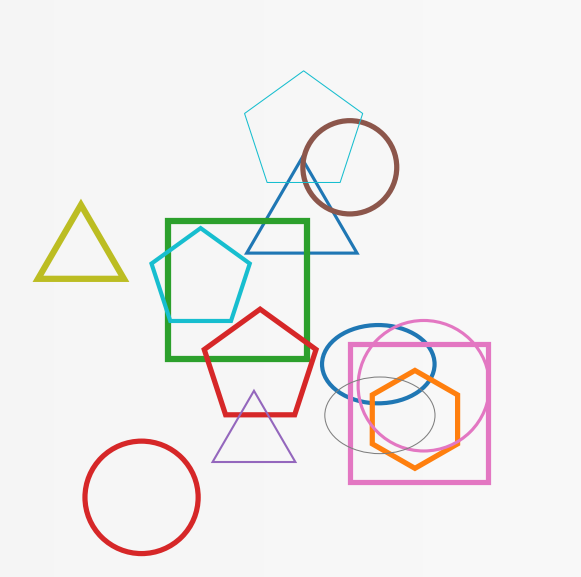[{"shape": "triangle", "thickness": 1.5, "radius": 0.55, "center": [0.519, 0.616]}, {"shape": "oval", "thickness": 2, "radius": 0.48, "center": [0.651, 0.369]}, {"shape": "hexagon", "thickness": 2.5, "radius": 0.42, "center": [0.714, 0.273]}, {"shape": "square", "thickness": 3, "radius": 0.6, "center": [0.409, 0.497]}, {"shape": "pentagon", "thickness": 2.5, "radius": 0.51, "center": [0.448, 0.363]}, {"shape": "circle", "thickness": 2.5, "radius": 0.49, "center": [0.244, 0.138]}, {"shape": "triangle", "thickness": 1, "radius": 0.41, "center": [0.437, 0.24]}, {"shape": "circle", "thickness": 2.5, "radius": 0.4, "center": [0.602, 0.709]}, {"shape": "square", "thickness": 2.5, "radius": 0.6, "center": [0.721, 0.284]}, {"shape": "circle", "thickness": 1.5, "radius": 0.56, "center": [0.729, 0.331]}, {"shape": "oval", "thickness": 0.5, "radius": 0.47, "center": [0.654, 0.28]}, {"shape": "triangle", "thickness": 3, "radius": 0.43, "center": [0.139, 0.559]}, {"shape": "pentagon", "thickness": 2, "radius": 0.44, "center": [0.345, 0.515]}, {"shape": "pentagon", "thickness": 0.5, "radius": 0.53, "center": [0.522, 0.77]}]